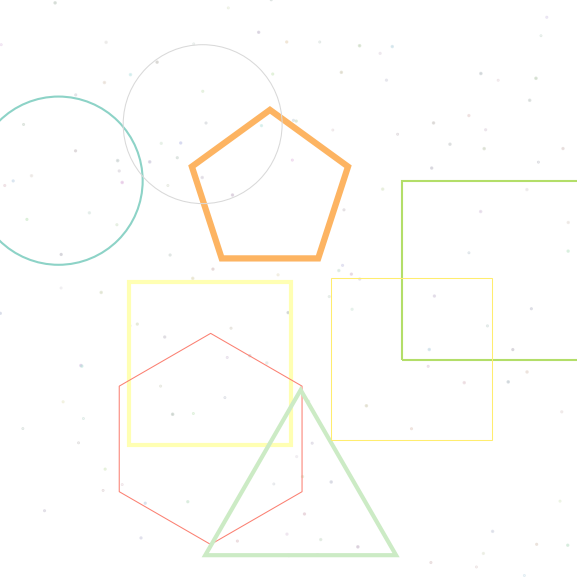[{"shape": "circle", "thickness": 1, "radius": 0.73, "center": [0.101, 0.686]}, {"shape": "square", "thickness": 2, "radius": 0.7, "center": [0.364, 0.37]}, {"shape": "hexagon", "thickness": 0.5, "radius": 0.91, "center": [0.365, 0.239]}, {"shape": "pentagon", "thickness": 3, "radius": 0.71, "center": [0.467, 0.667]}, {"shape": "square", "thickness": 1, "radius": 0.77, "center": [0.851, 0.531]}, {"shape": "circle", "thickness": 0.5, "radius": 0.69, "center": [0.351, 0.784]}, {"shape": "triangle", "thickness": 2, "radius": 0.95, "center": [0.521, 0.133]}, {"shape": "square", "thickness": 0.5, "radius": 0.7, "center": [0.713, 0.378]}]